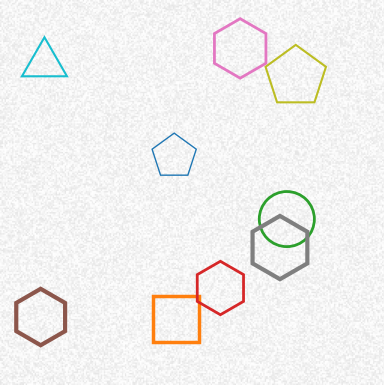[{"shape": "pentagon", "thickness": 1, "radius": 0.3, "center": [0.452, 0.594]}, {"shape": "square", "thickness": 2.5, "radius": 0.3, "center": [0.457, 0.172]}, {"shape": "circle", "thickness": 2, "radius": 0.36, "center": [0.745, 0.431]}, {"shape": "hexagon", "thickness": 2, "radius": 0.35, "center": [0.572, 0.252]}, {"shape": "hexagon", "thickness": 3, "radius": 0.37, "center": [0.106, 0.177]}, {"shape": "hexagon", "thickness": 2, "radius": 0.39, "center": [0.624, 0.874]}, {"shape": "hexagon", "thickness": 3, "radius": 0.41, "center": [0.727, 0.357]}, {"shape": "pentagon", "thickness": 1.5, "radius": 0.41, "center": [0.768, 0.801]}, {"shape": "triangle", "thickness": 1.5, "radius": 0.34, "center": [0.115, 0.836]}]